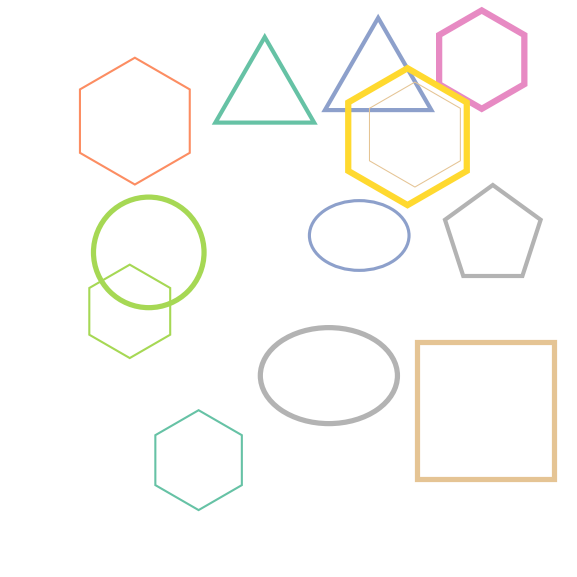[{"shape": "hexagon", "thickness": 1, "radius": 0.43, "center": [0.344, 0.202]}, {"shape": "triangle", "thickness": 2, "radius": 0.49, "center": [0.458, 0.836]}, {"shape": "hexagon", "thickness": 1, "radius": 0.55, "center": [0.234, 0.789]}, {"shape": "oval", "thickness": 1.5, "radius": 0.43, "center": [0.622, 0.591]}, {"shape": "triangle", "thickness": 2, "radius": 0.53, "center": [0.655, 0.862]}, {"shape": "hexagon", "thickness": 3, "radius": 0.43, "center": [0.834, 0.896]}, {"shape": "hexagon", "thickness": 1, "radius": 0.4, "center": [0.225, 0.46]}, {"shape": "circle", "thickness": 2.5, "radius": 0.48, "center": [0.258, 0.562]}, {"shape": "hexagon", "thickness": 3, "radius": 0.59, "center": [0.706, 0.762]}, {"shape": "square", "thickness": 2.5, "radius": 0.59, "center": [0.84, 0.289]}, {"shape": "hexagon", "thickness": 0.5, "radius": 0.45, "center": [0.718, 0.766]}, {"shape": "oval", "thickness": 2.5, "radius": 0.59, "center": [0.57, 0.349]}, {"shape": "pentagon", "thickness": 2, "radius": 0.44, "center": [0.853, 0.592]}]